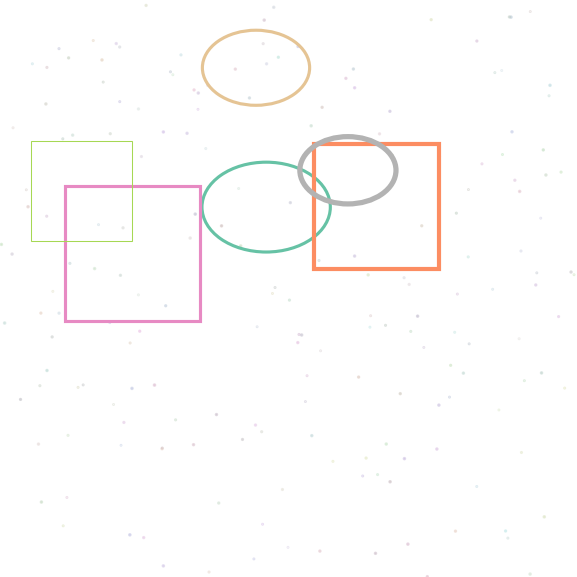[{"shape": "oval", "thickness": 1.5, "radius": 0.56, "center": [0.461, 0.641]}, {"shape": "square", "thickness": 2, "radius": 0.54, "center": [0.652, 0.641]}, {"shape": "square", "thickness": 1.5, "radius": 0.58, "center": [0.23, 0.561]}, {"shape": "square", "thickness": 0.5, "radius": 0.44, "center": [0.141, 0.668]}, {"shape": "oval", "thickness": 1.5, "radius": 0.46, "center": [0.443, 0.882]}, {"shape": "oval", "thickness": 2.5, "radius": 0.42, "center": [0.602, 0.704]}]